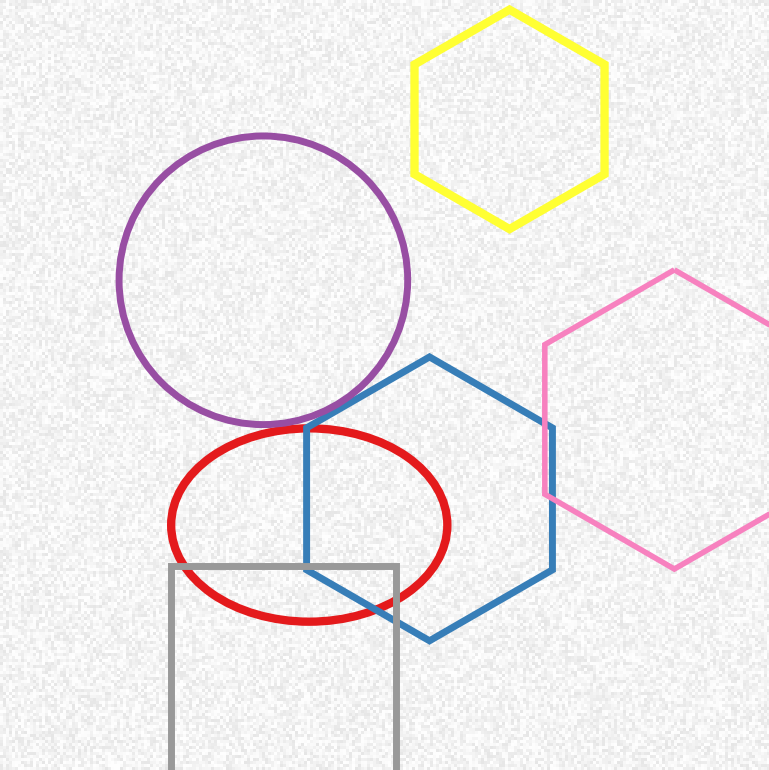[{"shape": "oval", "thickness": 3, "radius": 0.9, "center": [0.402, 0.318]}, {"shape": "hexagon", "thickness": 2.5, "radius": 0.92, "center": [0.558, 0.352]}, {"shape": "circle", "thickness": 2.5, "radius": 0.94, "center": [0.342, 0.636]}, {"shape": "hexagon", "thickness": 3, "radius": 0.71, "center": [0.662, 0.845]}, {"shape": "hexagon", "thickness": 2, "radius": 0.97, "center": [0.876, 0.455]}, {"shape": "square", "thickness": 2.5, "radius": 0.73, "center": [0.368, 0.119]}]